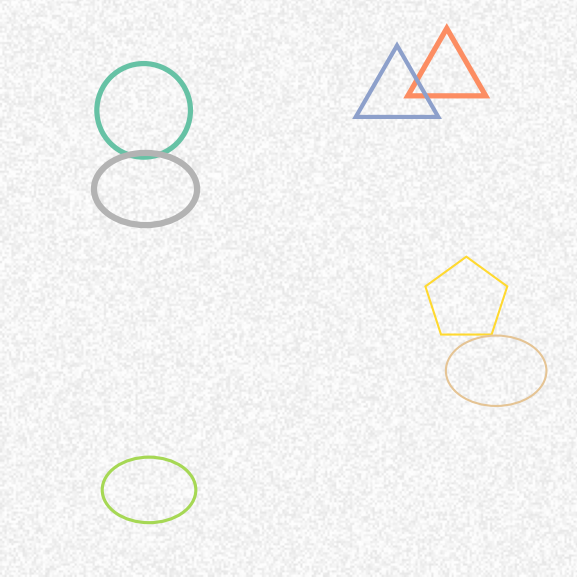[{"shape": "circle", "thickness": 2.5, "radius": 0.41, "center": [0.249, 0.808]}, {"shape": "triangle", "thickness": 2.5, "radius": 0.39, "center": [0.774, 0.872]}, {"shape": "triangle", "thickness": 2, "radius": 0.41, "center": [0.688, 0.838]}, {"shape": "oval", "thickness": 1.5, "radius": 0.41, "center": [0.258, 0.151]}, {"shape": "pentagon", "thickness": 1, "radius": 0.37, "center": [0.807, 0.48]}, {"shape": "oval", "thickness": 1, "radius": 0.44, "center": [0.859, 0.357]}, {"shape": "oval", "thickness": 3, "radius": 0.45, "center": [0.252, 0.672]}]